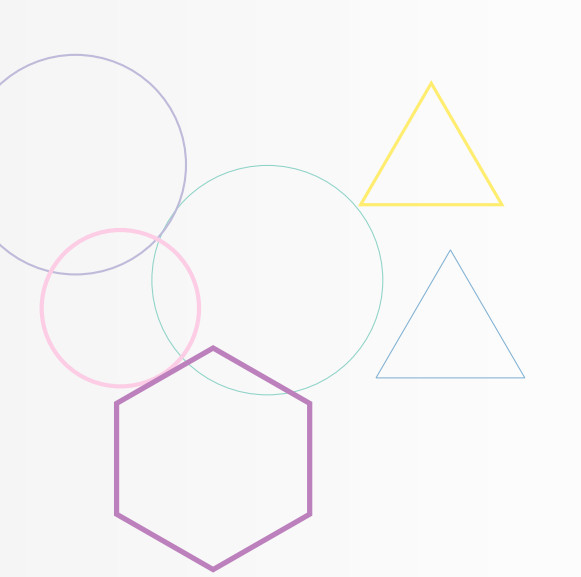[{"shape": "circle", "thickness": 0.5, "radius": 0.99, "center": [0.46, 0.514]}, {"shape": "circle", "thickness": 1, "radius": 0.95, "center": [0.13, 0.714]}, {"shape": "triangle", "thickness": 0.5, "radius": 0.74, "center": [0.775, 0.419]}, {"shape": "circle", "thickness": 2, "radius": 0.68, "center": [0.207, 0.465]}, {"shape": "hexagon", "thickness": 2.5, "radius": 0.96, "center": [0.367, 0.205]}, {"shape": "triangle", "thickness": 1.5, "radius": 0.7, "center": [0.742, 0.715]}]